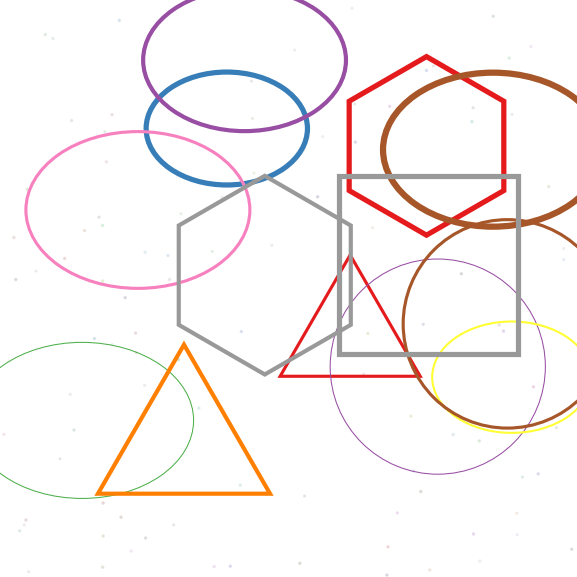[{"shape": "hexagon", "thickness": 2.5, "radius": 0.77, "center": [0.739, 0.747]}, {"shape": "triangle", "thickness": 1.5, "radius": 0.7, "center": [0.606, 0.418]}, {"shape": "oval", "thickness": 2.5, "radius": 0.7, "center": [0.393, 0.777]}, {"shape": "oval", "thickness": 0.5, "radius": 0.97, "center": [0.142, 0.271]}, {"shape": "circle", "thickness": 0.5, "radius": 0.93, "center": [0.758, 0.364]}, {"shape": "oval", "thickness": 2, "radius": 0.88, "center": [0.423, 0.895]}, {"shape": "triangle", "thickness": 2, "radius": 0.86, "center": [0.319, 0.23]}, {"shape": "oval", "thickness": 1, "radius": 0.69, "center": [0.886, 0.346]}, {"shape": "circle", "thickness": 1.5, "radius": 0.9, "center": [0.879, 0.438]}, {"shape": "oval", "thickness": 3, "radius": 0.95, "center": [0.854, 0.74]}, {"shape": "oval", "thickness": 1.5, "radius": 0.97, "center": [0.239, 0.636]}, {"shape": "hexagon", "thickness": 2, "radius": 0.86, "center": [0.458, 0.523]}, {"shape": "square", "thickness": 2.5, "radius": 0.77, "center": [0.742, 0.54]}]